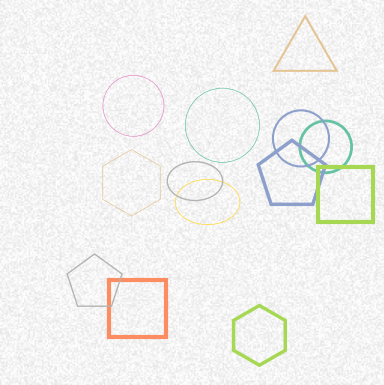[{"shape": "circle", "thickness": 2, "radius": 0.34, "center": [0.846, 0.619]}, {"shape": "circle", "thickness": 0.5, "radius": 0.48, "center": [0.578, 0.675]}, {"shape": "square", "thickness": 3, "radius": 0.37, "center": [0.356, 0.199]}, {"shape": "circle", "thickness": 1.5, "radius": 0.36, "center": [0.782, 0.64]}, {"shape": "pentagon", "thickness": 2.5, "radius": 0.46, "center": [0.758, 0.544]}, {"shape": "circle", "thickness": 0.5, "radius": 0.4, "center": [0.347, 0.725]}, {"shape": "hexagon", "thickness": 2.5, "radius": 0.39, "center": [0.674, 0.129]}, {"shape": "square", "thickness": 3, "radius": 0.36, "center": [0.897, 0.495]}, {"shape": "oval", "thickness": 0.5, "radius": 0.42, "center": [0.539, 0.475]}, {"shape": "hexagon", "thickness": 0.5, "radius": 0.43, "center": [0.342, 0.525]}, {"shape": "triangle", "thickness": 1.5, "radius": 0.47, "center": [0.793, 0.863]}, {"shape": "pentagon", "thickness": 1, "radius": 0.37, "center": [0.246, 0.265]}, {"shape": "oval", "thickness": 1, "radius": 0.36, "center": [0.506, 0.53]}]